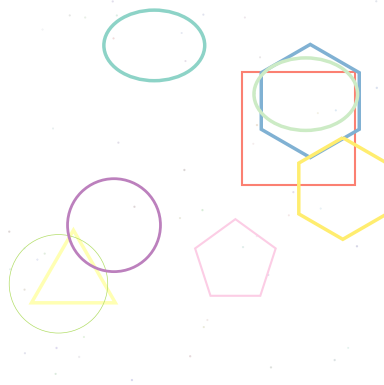[{"shape": "oval", "thickness": 2.5, "radius": 0.65, "center": [0.401, 0.882]}, {"shape": "triangle", "thickness": 2.5, "radius": 0.63, "center": [0.191, 0.276]}, {"shape": "square", "thickness": 1.5, "radius": 0.73, "center": [0.775, 0.667]}, {"shape": "hexagon", "thickness": 2.5, "radius": 0.73, "center": [0.806, 0.738]}, {"shape": "circle", "thickness": 0.5, "radius": 0.64, "center": [0.152, 0.263]}, {"shape": "pentagon", "thickness": 1.5, "radius": 0.55, "center": [0.611, 0.321]}, {"shape": "circle", "thickness": 2, "radius": 0.6, "center": [0.296, 0.415]}, {"shape": "oval", "thickness": 2.5, "radius": 0.67, "center": [0.794, 0.755]}, {"shape": "hexagon", "thickness": 2.5, "radius": 0.66, "center": [0.89, 0.51]}]